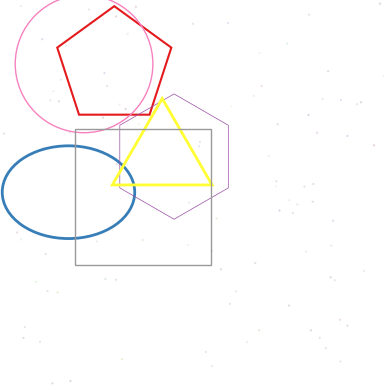[{"shape": "pentagon", "thickness": 1.5, "radius": 0.78, "center": [0.297, 0.828]}, {"shape": "oval", "thickness": 2, "radius": 0.86, "center": [0.178, 0.501]}, {"shape": "hexagon", "thickness": 0.5, "radius": 0.81, "center": [0.452, 0.593]}, {"shape": "triangle", "thickness": 2, "radius": 0.75, "center": [0.421, 0.594]}, {"shape": "circle", "thickness": 1, "radius": 0.89, "center": [0.218, 0.834]}, {"shape": "square", "thickness": 1, "radius": 0.88, "center": [0.372, 0.489]}]